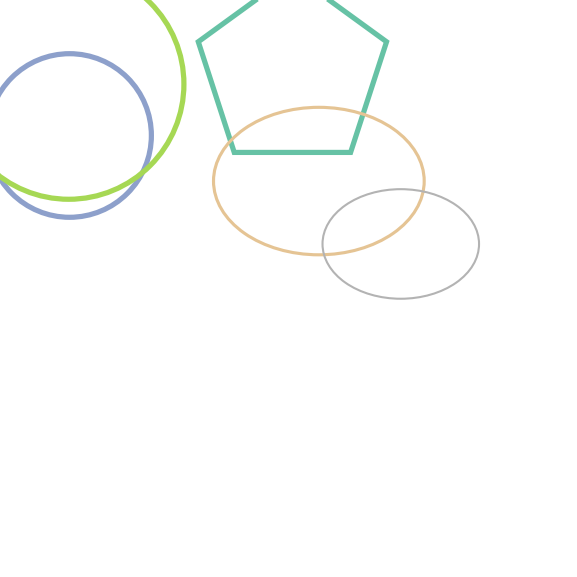[{"shape": "pentagon", "thickness": 2.5, "radius": 0.86, "center": [0.506, 0.874]}, {"shape": "circle", "thickness": 2.5, "radius": 0.71, "center": [0.12, 0.765]}, {"shape": "circle", "thickness": 2.5, "radius": 1.0, "center": [0.119, 0.853]}, {"shape": "oval", "thickness": 1.5, "radius": 0.91, "center": [0.552, 0.686]}, {"shape": "oval", "thickness": 1, "radius": 0.68, "center": [0.694, 0.577]}]